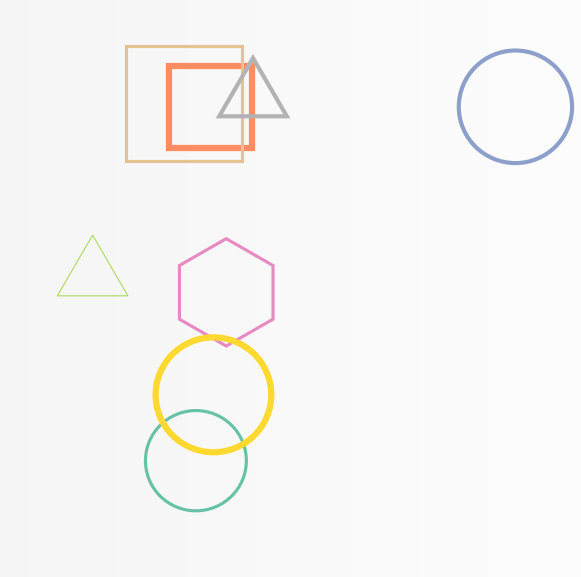[{"shape": "circle", "thickness": 1.5, "radius": 0.43, "center": [0.337, 0.201]}, {"shape": "square", "thickness": 3, "radius": 0.35, "center": [0.362, 0.815]}, {"shape": "circle", "thickness": 2, "radius": 0.49, "center": [0.887, 0.814]}, {"shape": "hexagon", "thickness": 1.5, "radius": 0.46, "center": [0.389, 0.493]}, {"shape": "triangle", "thickness": 0.5, "radius": 0.35, "center": [0.159, 0.522]}, {"shape": "circle", "thickness": 3, "radius": 0.5, "center": [0.367, 0.316]}, {"shape": "square", "thickness": 1.5, "radius": 0.5, "center": [0.317, 0.82]}, {"shape": "triangle", "thickness": 2, "radius": 0.34, "center": [0.435, 0.831]}]